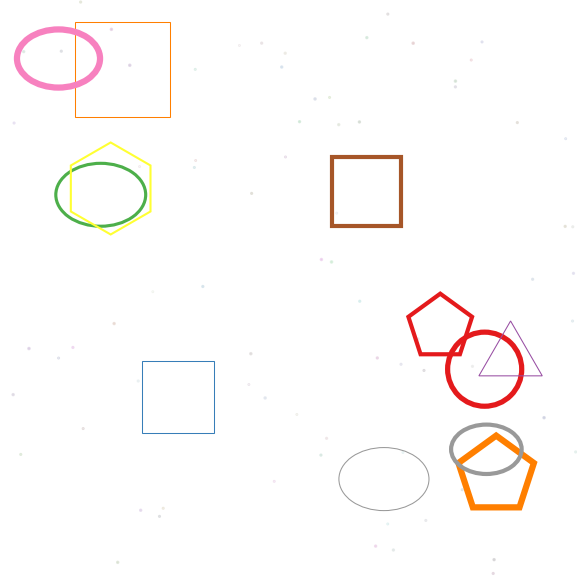[{"shape": "pentagon", "thickness": 2, "radius": 0.29, "center": [0.762, 0.433]}, {"shape": "circle", "thickness": 2.5, "radius": 0.32, "center": [0.839, 0.36]}, {"shape": "square", "thickness": 0.5, "radius": 0.31, "center": [0.308, 0.311]}, {"shape": "oval", "thickness": 1.5, "radius": 0.39, "center": [0.174, 0.662]}, {"shape": "triangle", "thickness": 0.5, "radius": 0.32, "center": [0.884, 0.38]}, {"shape": "square", "thickness": 0.5, "radius": 0.41, "center": [0.212, 0.879]}, {"shape": "pentagon", "thickness": 3, "radius": 0.34, "center": [0.859, 0.176]}, {"shape": "hexagon", "thickness": 1, "radius": 0.4, "center": [0.192, 0.673]}, {"shape": "square", "thickness": 2, "radius": 0.3, "center": [0.635, 0.668]}, {"shape": "oval", "thickness": 3, "radius": 0.36, "center": [0.101, 0.898]}, {"shape": "oval", "thickness": 2, "radius": 0.31, "center": [0.842, 0.221]}, {"shape": "oval", "thickness": 0.5, "radius": 0.39, "center": [0.665, 0.17]}]